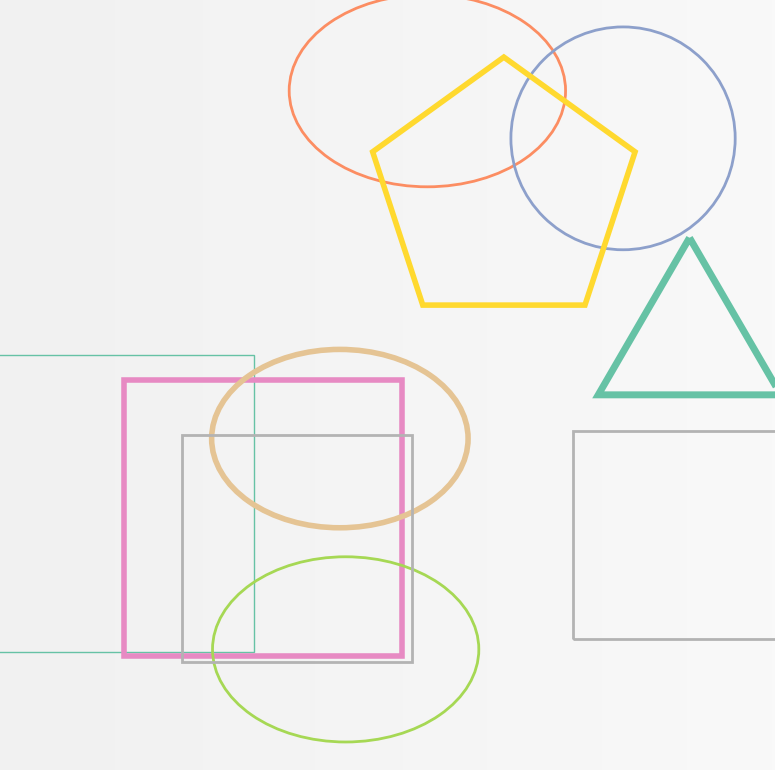[{"shape": "triangle", "thickness": 2.5, "radius": 0.68, "center": [0.89, 0.555]}, {"shape": "square", "thickness": 0.5, "radius": 0.96, "center": [0.135, 0.346]}, {"shape": "oval", "thickness": 1, "radius": 0.89, "center": [0.551, 0.882]}, {"shape": "circle", "thickness": 1, "radius": 0.72, "center": [0.804, 0.82]}, {"shape": "square", "thickness": 2, "radius": 0.9, "center": [0.34, 0.328]}, {"shape": "oval", "thickness": 1, "radius": 0.86, "center": [0.446, 0.157]}, {"shape": "pentagon", "thickness": 2, "radius": 0.89, "center": [0.65, 0.748]}, {"shape": "oval", "thickness": 2, "radius": 0.83, "center": [0.439, 0.43]}, {"shape": "square", "thickness": 1, "radius": 0.68, "center": [0.874, 0.305]}, {"shape": "square", "thickness": 1, "radius": 0.74, "center": [0.383, 0.288]}]